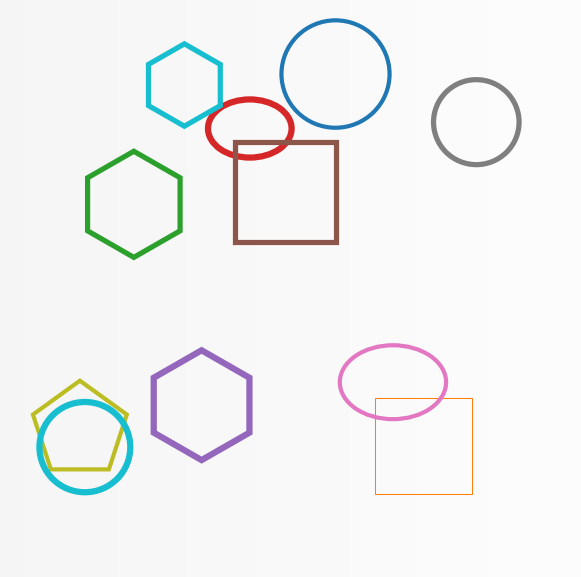[{"shape": "circle", "thickness": 2, "radius": 0.46, "center": [0.577, 0.871]}, {"shape": "square", "thickness": 0.5, "radius": 0.42, "center": [0.729, 0.227]}, {"shape": "hexagon", "thickness": 2.5, "radius": 0.46, "center": [0.23, 0.645]}, {"shape": "oval", "thickness": 3, "radius": 0.36, "center": [0.43, 0.777]}, {"shape": "hexagon", "thickness": 3, "radius": 0.48, "center": [0.347, 0.298]}, {"shape": "square", "thickness": 2.5, "radius": 0.43, "center": [0.491, 0.667]}, {"shape": "oval", "thickness": 2, "radius": 0.46, "center": [0.676, 0.337]}, {"shape": "circle", "thickness": 2.5, "radius": 0.37, "center": [0.819, 0.788]}, {"shape": "pentagon", "thickness": 2, "radius": 0.42, "center": [0.137, 0.255]}, {"shape": "circle", "thickness": 3, "radius": 0.39, "center": [0.146, 0.225]}, {"shape": "hexagon", "thickness": 2.5, "radius": 0.36, "center": [0.317, 0.852]}]